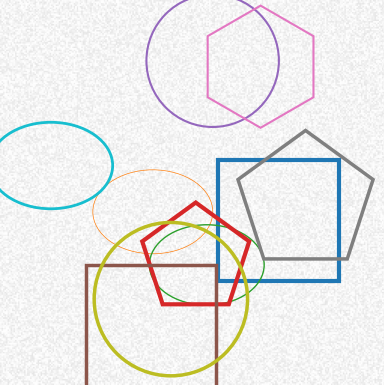[{"shape": "square", "thickness": 3, "radius": 0.79, "center": [0.724, 0.428]}, {"shape": "oval", "thickness": 0.5, "radius": 0.78, "center": [0.397, 0.45]}, {"shape": "oval", "thickness": 1, "radius": 0.75, "center": [0.537, 0.312]}, {"shape": "pentagon", "thickness": 3, "radius": 0.73, "center": [0.508, 0.328]}, {"shape": "circle", "thickness": 1.5, "radius": 0.86, "center": [0.552, 0.842]}, {"shape": "square", "thickness": 2.5, "radius": 0.85, "center": [0.392, 0.142]}, {"shape": "hexagon", "thickness": 1.5, "radius": 0.79, "center": [0.677, 0.827]}, {"shape": "pentagon", "thickness": 2.5, "radius": 0.92, "center": [0.794, 0.477]}, {"shape": "circle", "thickness": 2.5, "radius": 1.0, "center": [0.444, 0.223]}, {"shape": "oval", "thickness": 2, "radius": 0.8, "center": [0.132, 0.57]}]